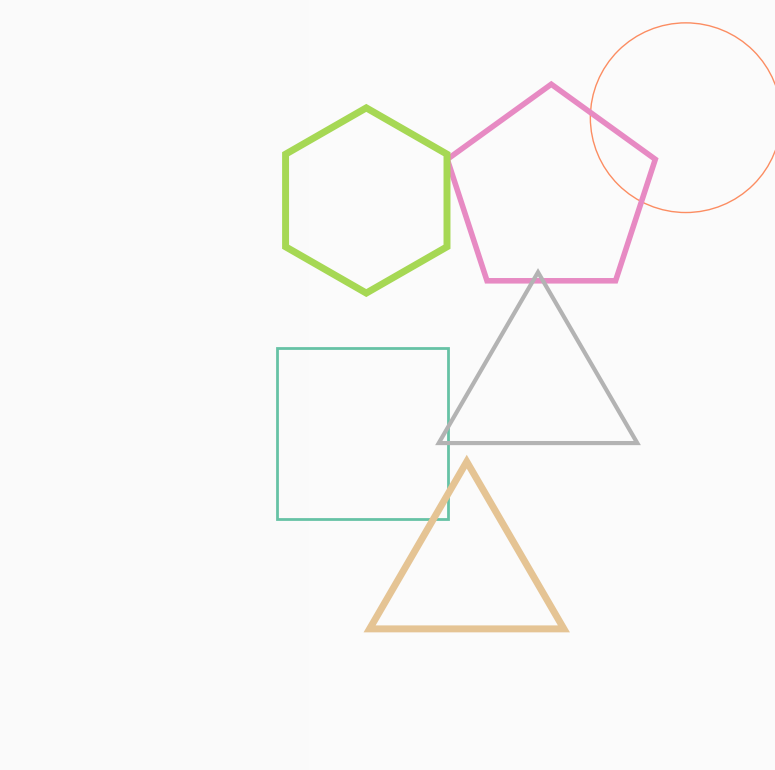[{"shape": "square", "thickness": 1, "radius": 0.55, "center": [0.468, 0.437]}, {"shape": "circle", "thickness": 0.5, "radius": 0.62, "center": [0.885, 0.847]}, {"shape": "pentagon", "thickness": 2, "radius": 0.71, "center": [0.711, 0.749]}, {"shape": "hexagon", "thickness": 2.5, "radius": 0.6, "center": [0.473, 0.74]}, {"shape": "triangle", "thickness": 2.5, "radius": 0.72, "center": [0.602, 0.256]}, {"shape": "triangle", "thickness": 1.5, "radius": 0.74, "center": [0.694, 0.499]}]